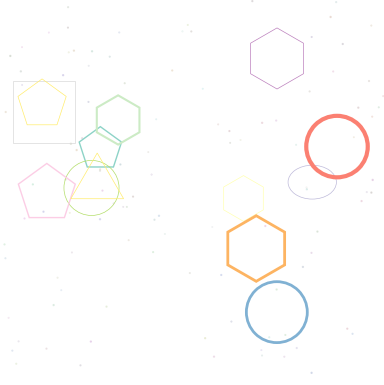[{"shape": "pentagon", "thickness": 1, "radius": 0.29, "center": [0.261, 0.613]}, {"shape": "hexagon", "thickness": 0.5, "radius": 0.3, "center": [0.632, 0.485]}, {"shape": "oval", "thickness": 0.5, "radius": 0.31, "center": [0.811, 0.527]}, {"shape": "circle", "thickness": 3, "radius": 0.4, "center": [0.875, 0.619]}, {"shape": "circle", "thickness": 2, "radius": 0.4, "center": [0.719, 0.189]}, {"shape": "hexagon", "thickness": 2, "radius": 0.43, "center": [0.666, 0.355]}, {"shape": "circle", "thickness": 0.5, "radius": 0.36, "center": [0.238, 0.512]}, {"shape": "pentagon", "thickness": 1, "radius": 0.39, "center": [0.122, 0.498]}, {"shape": "square", "thickness": 0.5, "radius": 0.4, "center": [0.114, 0.71]}, {"shape": "hexagon", "thickness": 0.5, "radius": 0.4, "center": [0.72, 0.848]}, {"shape": "hexagon", "thickness": 1.5, "radius": 0.32, "center": [0.307, 0.688]}, {"shape": "pentagon", "thickness": 0.5, "radius": 0.33, "center": [0.109, 0.729]}, {"shape": "triangle", "thickness": 0.5, "radius": 0.4, "center": [0.253, 0.523]}]